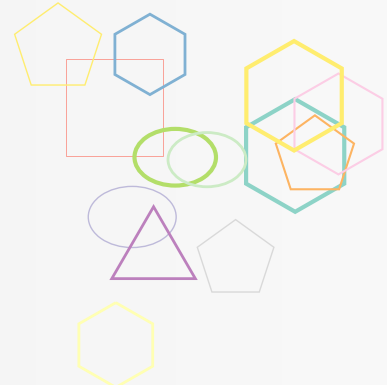[{"shape": "hexagon", "thickness": 3, "radius": 0.73, "center": [0.762, 0.596]}, {"shape": "hexagon", "thickness": 2, "radius": 0.55, "center": [0.299, 0.104]}, {"shape": "oval", "thickness": 1, "radius": 0.57, "center": [0.341, 0.436]}, {"shape": "square", "thickness": 0.5, "radius": 0.63, "center": [0.296, 0.72]}, {"shape": "hexagon", "thickness": 2, "radius": 0.52, "center": [0.387, 0.859]}, {"shape": "pentagon", "thickness": 1.5, "radius": 0.53, "center": [0.813, 0.594]}, {"shape": "oval", "thickness": 3, "radius": 0.53, "center": [0.452, 0.592]}, {"shape": "hexagon", "thickness": 1.5, "radius": 0.66, "center": [0.873, 0.678]}, {"shape": "pentagon", "thickness": 1, "radius": 0.52, "center": [0.608, 0.326]}, {"shape": "triangle", "thickness": 2, "radius": 0.62, "center": [0.396, 0.339]}, {"shape": "oval", "thickness": 2, "radius": 0.5, "center": [0.534, 0.585]}, {"shape": "pentagon", "thickness": 1, "radius": 0.59, "center": [0.15, 0.875]}, {"shape": "hexagon", "thickness": 3, "radius": 0.71, "center": [0.759, 0.751]}]